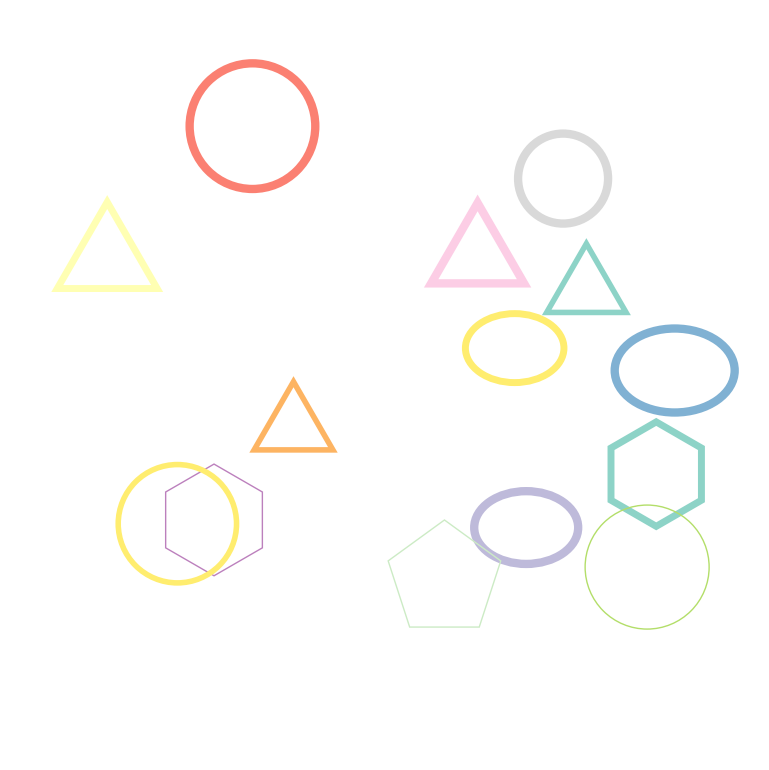[{"shape": "hexagon", "thickness": 2.5, "radius": 0.34, "center": [0.852, 0.384]}, {"shape": "triangle", "thickness": 2, "radius": 0.3, "center": [0.762, 0.624]}, {"shape": "triangle", "thickness": 2.5, "radius": 0.37, "center": [0.139, 0.663]}, {"shape": "oval", "thickness": 3, "radius": 0.34, "center": [0.683, 0.315]}, {"shape": "circle", "thickness": 3, "radius": 0.41, "center": [0.328, 0.836]}, {"shape": "oval", "thickness": 3, "radius": 0.39, "center": [0.876, 0.519]}, {"shape": "triangle", "thickness": 2, "radius": 0.3, "center": [0.381, 0.445]}, {"shape": "circle", "thickness": 0.5, "radius": 0.4, "center": [0.84, 0.264]}, {"shape": "triangle", "thickness": 3, "radius": 0.35, "center": [0.62, 0.667]}, {"shape": "circle", "thickness": 3, "radius": 0.29, "center": [0.731, 0.768]}, {"shape": "hexagon", "thickness": 0.5, "radius": 0.36, "center": [0.278, 0.325]}, {"shape": "pentagon", "thickness": 0.5, "radius": 0.38, "center": [0.577, 0.248]}, {"shape": "oval", "thickness": 2.5, "radius": 0.32, "center": [0.668, 0.548]}, {"shape": "circle", "thickness": 2, "radius": 0.38, "center": [0.23, 0.32]}]